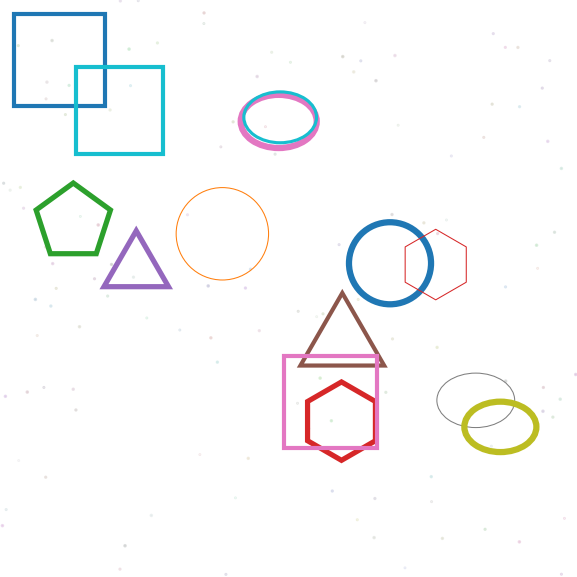[{"shape": "circle", "thickness": 3, "radius": 0.36, "center": [0.675, 0.543]}, {"shape": "square", "thickness": 2, "radius": 0.4, "center": [0.103, 0.895]}, {"shape": "circle", "thickness": 0.5, "radius": 0.4, "center": [0.385, 0.594]}, {"shape": "pentagon", "thickness": 2.5, "radius": 0.34, "center": [0.127, 0.615]}, {"shape": "hexagon", "thickness": 0.5, "radius": 0.31, "center": [0.754, 0.541]}, {"shape": "hexagon", "thickness": 2.5, "radius": 0.34, "center": [0.591, 0.27]}, {"shape": "triangle", "thickness": 2.5, "radius": 0.32, "center": [0.236, 0.535]}, {"shape": "triangle", "thickness": 2, "radius": 0.42, "center": [0.593, 0.408]}, {"shape": "oval", "thickness": 3, "radius": 0.33, "center": [0.483, 0.789]}, {"shape": "square", "thickness": 2, "radius": 0.4, "center": [0.572, 0.303]}, {"shape": "oval", "thickness": 0.5, "radius": 0.34, "center": [0.824, 0.306]}, {"shape": "oval", "thickness": 3, "radius": 0.31, "center": [0.866, 0.26]}, {"shape": "square", "thickness": 2, "radius": 0.38, "center": [0.207, 0.808]}, {"shape": "oval", "thickness": 1.5, "radius": 0.31, "center": [0.485, 0.796]}]